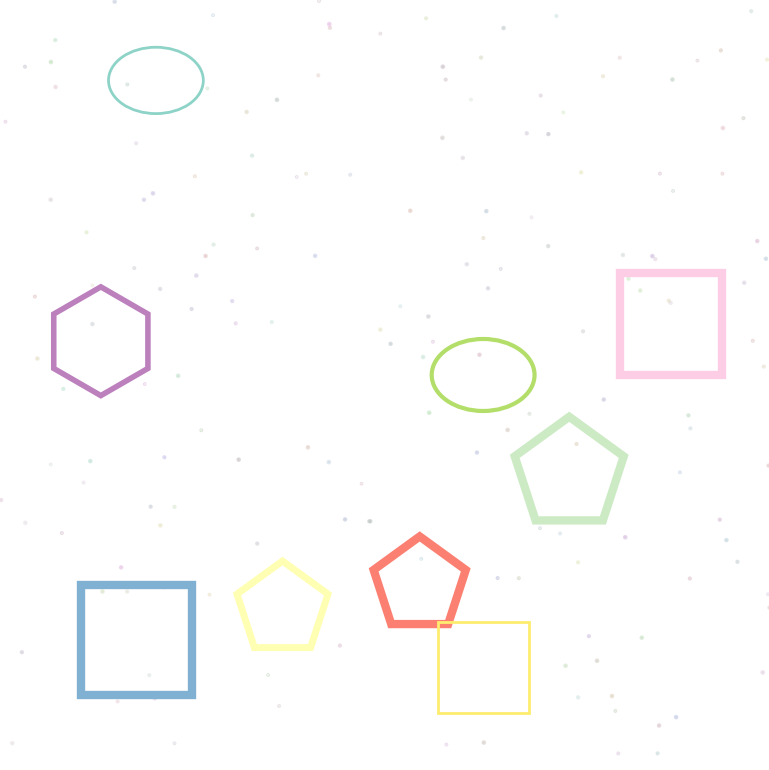[{"shape": "oval", "thickness": 1, "radius": 0.31, "center": [0.202, 0.896]}, {"shape": "pentagon", "thickness": 2.5, "radius": 0.31, "center": [0.367, 0.209]}, {"shape": "pentagon", "thickness": 3, "radius": 0.31, "center": [0.545, 0.24]}, {"shape": "square", "thickness": 3, "radius": 0.36, "center": [0.177, 0.169]}, {"shape": "oval", "thickness": 1.5, "radius": 0.33, "center": [0.627, 0.513]}, {"shape": "square", "thickness": 3, "radius": 0.33, "center": [0.872, 0.58]}, {"shape": "hexagon", "thickness": 2, "radius": 0.35, "center": [0.131, 0.557]}, {"shape": "pentagon", "thickness": 3, "radius": 0.37, "center": [0.739, 0.384]}, {"shape": "square", "thickness": 1, "radius": 0.3, "center": [0.628, 0.132]}]